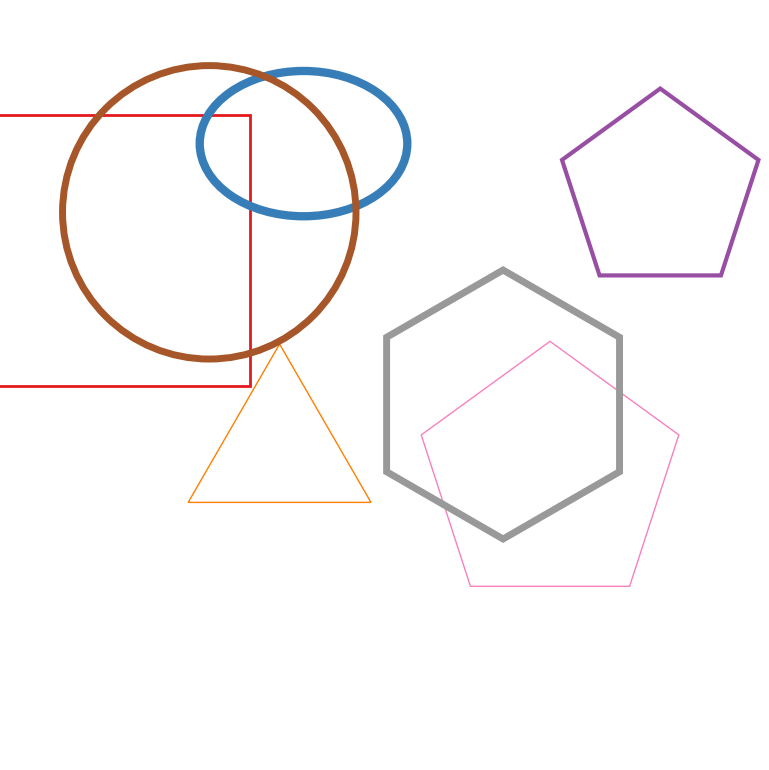[{"shape": "square", "thickness": 1, "radius": 0.88, "center": [0.149, 0.675]}, {"shape": "oval", "thickness": 3, "radius": 0.67, "center": [0.394, 0.813]}, {"shape": "pentagon", "thickness": 1.5, "radius": 0.67, "center": [0.857, 0.751]}, {"shape": "triangle", "thickness": 0.5, "radius": 0.69, "center": [0.363, 0.416]}, {"shape": "circle", "thickness": 2.5, "radius": 0.95, "center": [0.272, 0.724]}, {"shape": "pentagon", "thickness": 0.5, "radius": 0.88, "center": [0.714, 0.381]}, {"shape": "hexagon", "thickness": 2.5, "radius": 0.87, "center": [0.653, 0.475]}]